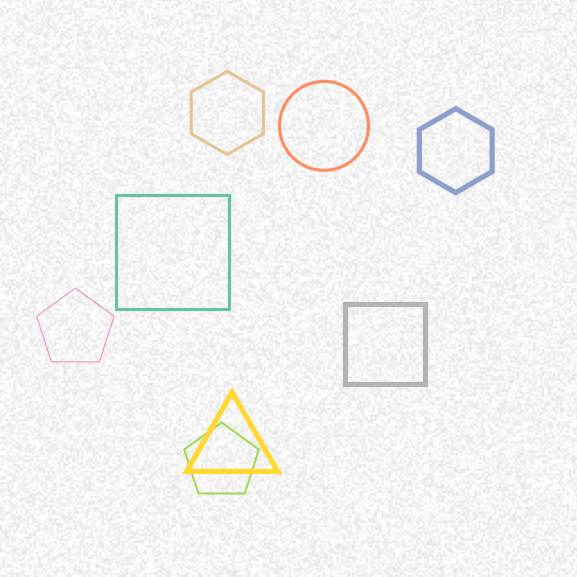[{"shape": "square", "thickness": 1.5, "radius": 0.49, "center": [0.299, 0.563]}, {"shape": "circle", "thickness": 1.5, "radius": 0.39, "center": [0.561, 0.781]}, {"shape": "hexagon", "thickness": 2.5, "radius": 0.36, "center": [0.789, 0.738]}, {"shape": "pentagon", "thickness": 0.5, "radius": 0.35, "center": [0.131, 0.43]}, {"shape": "pentagon", "thickness": 1, "radius": 0.34, "center": [0.384, 0.2]}, {"shape": "triangle", "thickness": 2.5, "radius": 0.46, "center": [0.402, 0.229]}, {"shape": "hexagon", "thickness": 1.5, "radius": 0.36, "center": [0.394, 0.804]}, {"shape": "square", "thickness": 2.5, "radius": 0.35, "center": [0.666, 0.404]}]